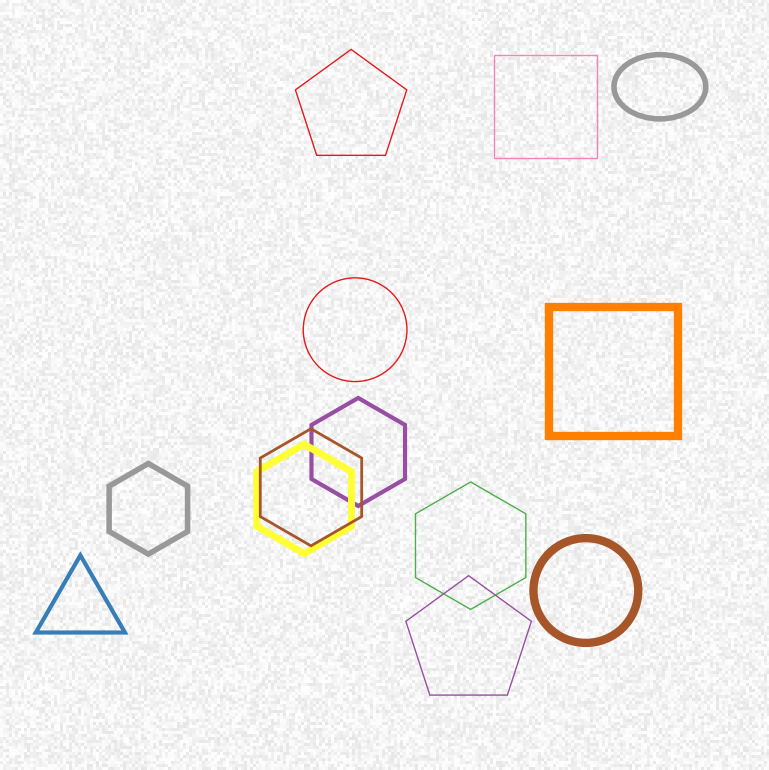[{"shape": "pentagon", "thickness": 0.5, "radius": 0.38, "center": [0.456, 0.86]}, {"shape": "circle", "thickness": 0.5, "radius": 0.34, "center": [0.461, 0.572]}, {"shape": "triangle", "thickness": 1.5, "radius": 0.33, "center": [0.104, 0.212]}, {"shape": "hexagon", "thickness": 0.5, "radius": 0.41, "center": [0.611, 0.291]}, {"shape": "hexagon", "thickness": 1.5, "radius": 0.35, "center": [0.465, 0.413]}, {"shape": "pentagon", "thickness": 0.5, "radius": 0.43, "center": [0.609, 0.167]}, {"shape": "square", "thickness": 3, "radius": 0.42, "center": [0.797, 0.517]}, {"shape": "hexagon", "thickness": 2.5, "radius": 0.35, "center": [0.395, 0.352]}, {"shape": "hexagon", "thickness": 1, "radius": 0.38, "center": [0.404, 0.367]}, {"shape": "circle", "thickness": 3, "radius": 0.34, "center": [0.761, 0.233]}, {"shape": "square", "thickness": 0.5, "radius": 0.34, "center": [0.708, 0.862]}, {"shape": "hexagon", "thickness": 2, "radius": 0.29, "center": [0.193, 0.339]}, {"shape": "oval", "thickness": 2, "radius": 0.3, "center": [0.857, 0.887]}]